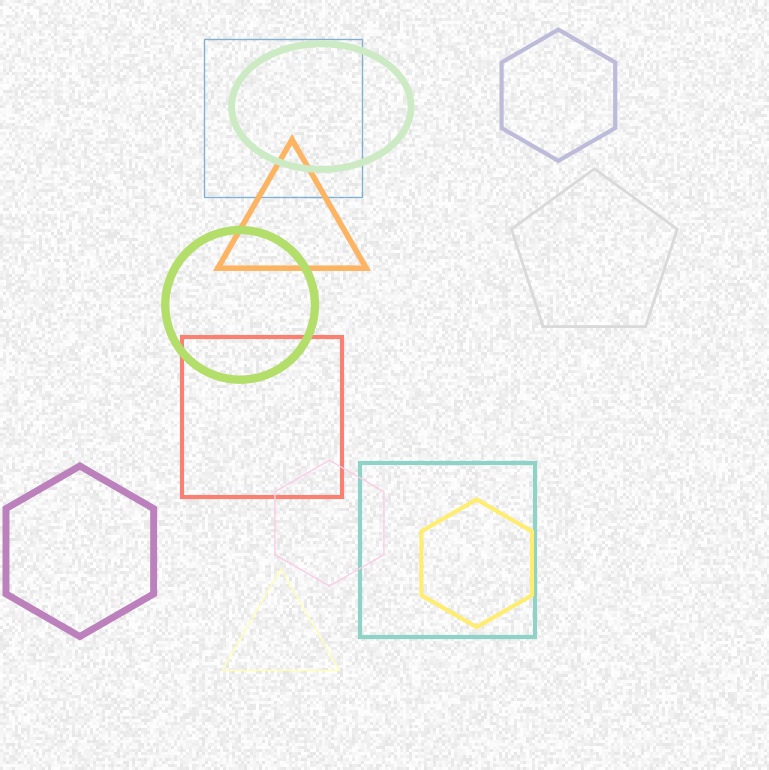[{"shape": "square", "thickness": 1.5, "radius": 0.57, "center": [0.581, 0.286]}, {"shape": "triangle", "thickness": 0.5, "radius": 0.44, "center": [0.365, 0.173]}, {"shape": "hexagon", "thickness": 1.5, "radius": 0.43, "center": [0.725, 0.876]}, {"shape": "square", "thickness": 1.5, "radius": 0.52, "center": [0.341, 0.459]}, {"shape": "square", "thickness": 0.5, "radius": 0.51, "center": [0.368, 0.847]}, {"shape": "triangle", "thickness": 2, "radius": 0.56, "center": [0.379, 0.707]}, {"shape": "circle", "thickness": 3, "radius": 0.49, "center": [0.312, 0.604]}, {"shape": "hexagon", "thickness": 0.5, "radius": 0.41, "center": [0.428, 0.321]}, {"shape": "pentagon", "thickness": 1, "radius": 0.57, "center": [0.772, 0.667]}, {"shape": "hexagon", "thickness": 2.5, "radius": 0.55, "center": [0.104, 0.284]}, {"shape": "oval", "thickness": 2.5, "radius": 0.58, "center": [0.417, 0.862]}, {"shape": "hexagon", "thickness": 1.5, "radius": 0.41, "center": [0.619, 0.268]}]